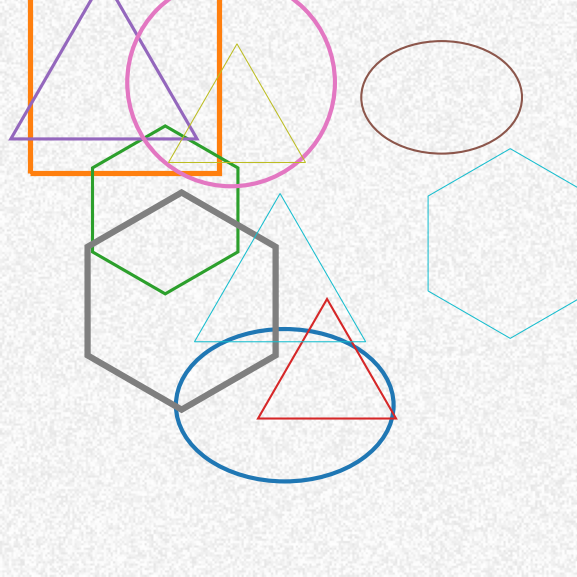[{"shape": "oval", "thickness": 2, "radius": 0.94, "center": [0.493, 0.297]}, {"shape": "square", "thickness": 2.5, "radius": 0.82, "center": [0.216, 0.863]}, {"shape": "hexagon", "thickness": 1.5, "radius": 0.73, "center": [0.286, 0.636]}, {"shape": "triangle", "thickness": 1, "radius": 0.69, "center": [0.566, 0.343]}, {"shape": "triangle", "thickness": 1.5, "radius": 0.93, "center": [0.18, 0.852]}, {"shape": "oval", "thickness": 1, "radius": 0.7, "center": [0.765, 0.831]}, {"shape": "circle", "thickness": 2, "radius": 0.9, "center": [0.4, 0.856]}, {"shape": "hexagon", "thickness": 3, "radius": 0.94, "center": [0.314, 0.478]}, {"shape": "triangle", "thickness": 0.5, "radius": 0.68, "center": [0.41, 0.786]}, {"shape": "triangle", "thickness": 0.5, "radius": 0.86, "center": [0.485, 0.493]}, {"shape": "hexagon", "thickness": 0.5, "radius": 0.82, "center": [0.884, 0.577]}]